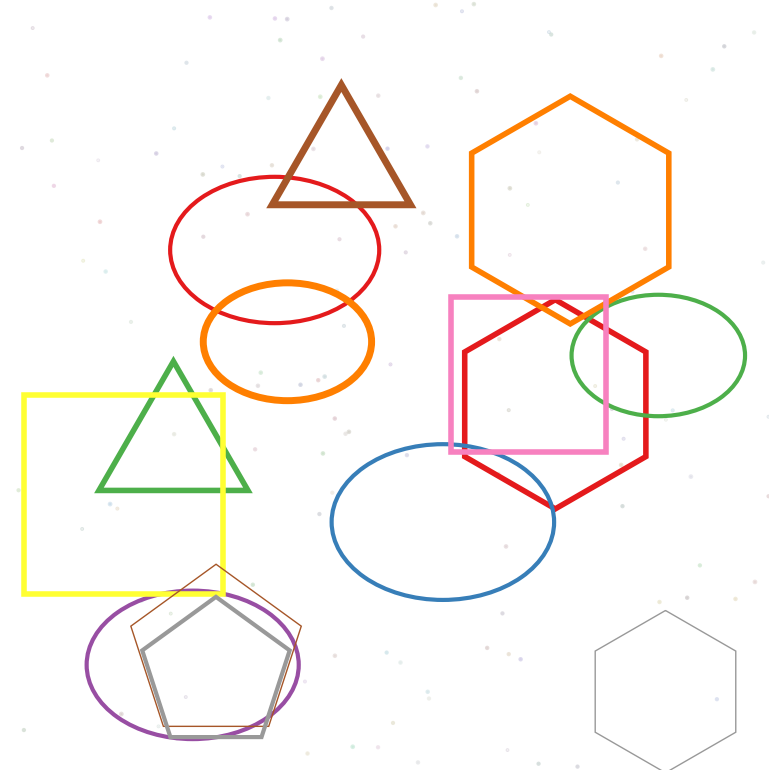[{"shape": "hexagon", "thickness": 2, "radius": 0.68, "center": [0.721, 0.475]}, {"shape": "oval", "thickness": 1.5, "radius": 0.68, "center": [0.357, 0.675]}, {"shape": "oval", "thickness": 1.5, "radius": 0.72, "center": [0.575, 0.322]}, {"shape": "oval", "thickness": 1.5, "radius": 0.56, "center": [0.855, 0.538]}, {"shape": "triangle", "thickness": 2, "radius": 0.56, "center": [0.225, 0.419]}, {"shape": "oval", "thickness": 1.5, "radius": 0.69, "center": [0.25, 0.137]}, {"shape": "hexagon", "thickness": 2, "radius": 0.74, "center": [0.741, 0.727]}, {"shape": "oval", "thickness": 2.5, "radius": 0.55, "center": [0.373, 0.556]}, {"shape": "square", "thickness": 2, "radius": 0.65, "center": [0.16, 0.358]}, {"shape": "pentagon", "thickness": 0.5, "radius": 0.58, "center": [0.281, 0.151]}, {"shape": "triangle", "thickness": 2.5, "radius": 0.52, "center": [0.443, 0.786]}, {"shape": "square", "thickness": 2, "radius": 0.5, "center": [0.686, 0.514]}, {"shape": "pentagon", "thickness": 1.5, "radius": 0.5, "center": [0.28, 0.124]}, {"shape": "hexagon", "thickness": 0.5, "radius": 0.53, "center": [0.864, 0.102]}]